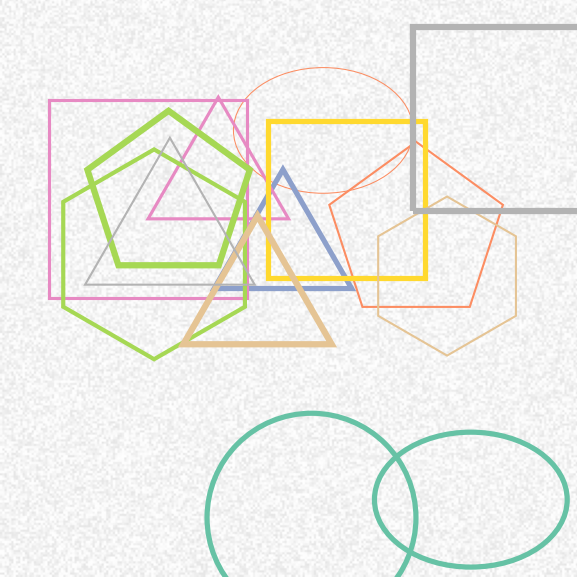[{"shape": "circle", "thickness": 2.5, "radius": 0.9, "center": [0.539, 0.103]}, {"shape": "oval", "thickness": 2.5, "radius": 0.83, "center": [0.815, 0.134]}, {"shape": "pentagon", "thickness": 1, "radius": 0.79, "center": [0.721, 0.596]}, {"shape": "oval", "thickness": 0.5, "radius": 0.78, "center": [0.56, 0.773]}, {"shape": "triangle", "thickness": 2.5, "radius": 0.69, "center": [0.49, 0.568]}, {"shape": "triangle", "thickness": 1.5, "radius": 0.7, "center": [0.378, 0.69]}, {"shape": "square", "thickness": 1.5, "radius": 0.86, "center": [0.256, 0.654]}, {"shape": "hexagon", "thickness": 2, "radius": 0.91, "center": [0.267, 0.559]}, {"shape": "pentagon", "thickness": 3, "radius": 0.74, "center": [0.292, 0.659]}, {"shape": "square", "thickness": 2.5, "radius": 0.68, "center": [0.6, 0.654]}, {"shape": "hexagon", "thickness": 1, "radius": 0.69, "center": [0.774, 0.521]}, {"shape": "triangle", "thickness": 3, "radius": 0.74, "center": [0.446, 0.477]}, {"shape": "triangle", "thickness": 1, "radius": 0.85, "center": [0.294, 0.591]}, {"shape": "square", "thickness": 3, "radius": 0.8, "center": [0.874, 0.792]}]